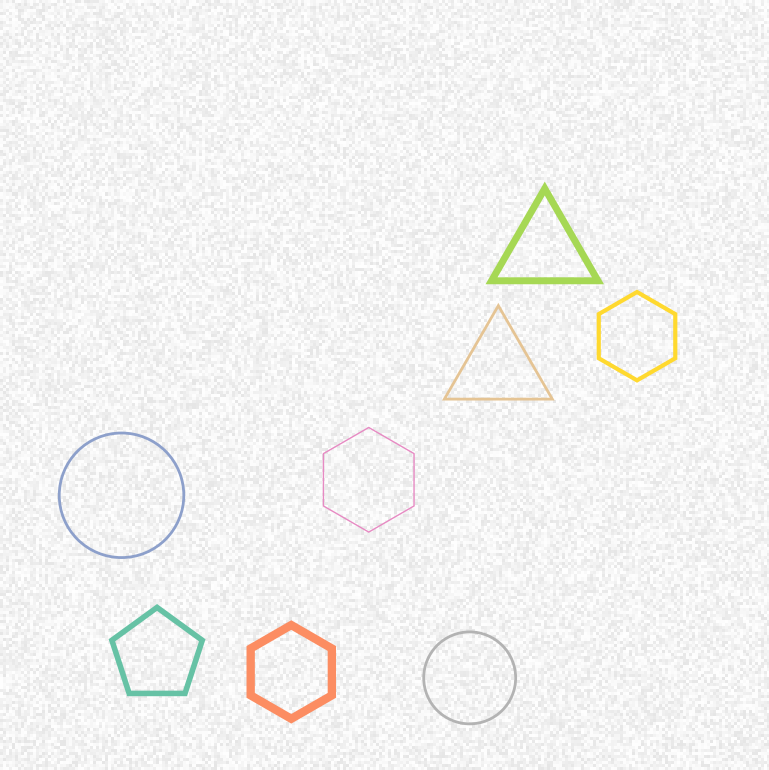[{"shape": "pentagon", "thickness": 2, "radius": 0.31, "center": [0.204, 0.149]}, {"shape": "hexagon", "thickness": 3, "radius": 0.3, "center": [0.378, 0.127]}, {"shape": "circle", "thickness": 1, "radius": 0.4, "center": [0.158, 0.357]}, {"shape": "hexagon", "thickness": 0.5, "radius": 0.34, "center": [0.479, 0.377]}, {"shape": "triangle", "thickness": 2.5, "radius": 0.4, "center": [0.707, 0.675]}, {"shape": "hexagon", "thickness": 1.5, "radius": 0.29, "center": [0.827, 0.563]}, {"shape": "triangle", "thickness": 1, "radius": 0.4, "center": [0.647, 0.522]}, {"shape": "circle", "thickness": 1, "radius": 0.3, "center": [0.61, 0.12]}]